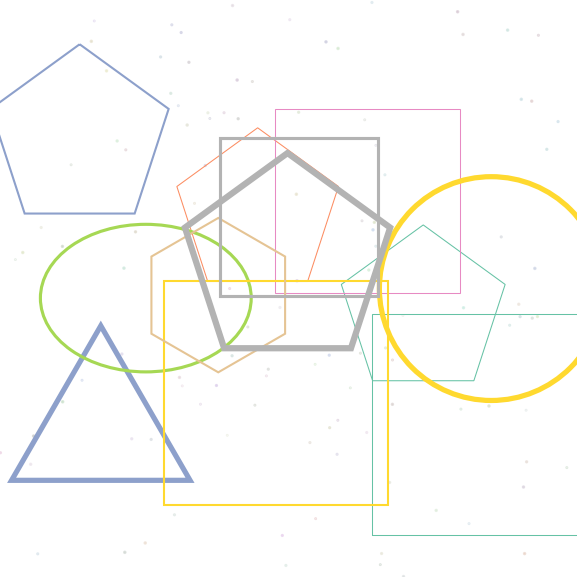[{"shape": "square", "thickness": 0.5, "radius": 0.96, "center": [0.836, 0.264]}, {"shape": "pentagon", "thickness": 0.5, "radius": 0.75, "center": [0.733, 0.46]}, {"shape": "pentagon", "thickness": 0.5, "radius": 0.74, "center": [0.446, 0.631]}, {"shape": "pentagon", "thickness": 1, "radius": 0.81, "center": [0.138, 0.76]}, {"shape": "triangle", "thickness": 2.5, "radius": 0.89, "center": [0.175, 0.257]}, {"shape": "square", "thickness": 0.5, "radius": 0.8, "center": [0.636, 0.651]}, {"shape": "oval", "thickness": 1.5, "radius": 0.91, "center": [0.252, 0.483]}, {"shape": "circle", "thickness": 2.5, "radius": 0.97, "center": [0.851, 0.499]}, {"shape": "square", "thickness": 1, "radius": 0.97, "center": [0.478, 0.318]}, {"shape": "hexagon", "thickness": 1, "radius": 0.67, "center": [0.378, 0.488]}, {"shape": "pentagon", "thickness": 3, "radius": 0.93, "center": [0.498, 0.547]}, {"shape": "square", "thickness": 1.5, "radius": 0.69, "center": [0.518, 0.623]}]